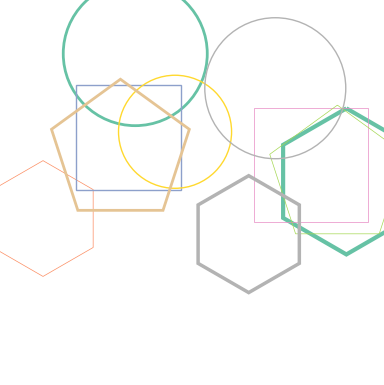[{"shape": "circle", "thickness": 2, "radius": 0.94, "center": [0.351, 0.861]}, {"shape": "hexagon", "thickness": 3, "radius": 0.95, "center": [0.9, 0.529]}, {"shape": "hexagon", "thickness": 0.5, "radius": 0.75, "center": [0.112, 0.432]}, {"shape": "square", "thickness": 1, "radius": 0.68, "center": [0.334, 0.642]}, {"shape": "square", "thickness": 0.5, "radius": 0.74, "center": [0.808, 0.57]}, {"shape": "pentagon", "thickness": 0.5, "radius": 0.92, "center": [0.876, 0.542]}, {"shape": "circle", "thickness": 1, "radius": 0.73, "center": [0.455, 0.658]}, {"shape": "pentagon", "thickness": 2, "radius": 0.94, "center": [0.313, 0.606]}, {"shape": "hexagon", "thickness": 2.5, "radius": 0.76, "center": [0.646, 0.392]}, {"shape": "circle", "thickness": 1, "radius": 0.92, "center": [0.715, 0.771]}]